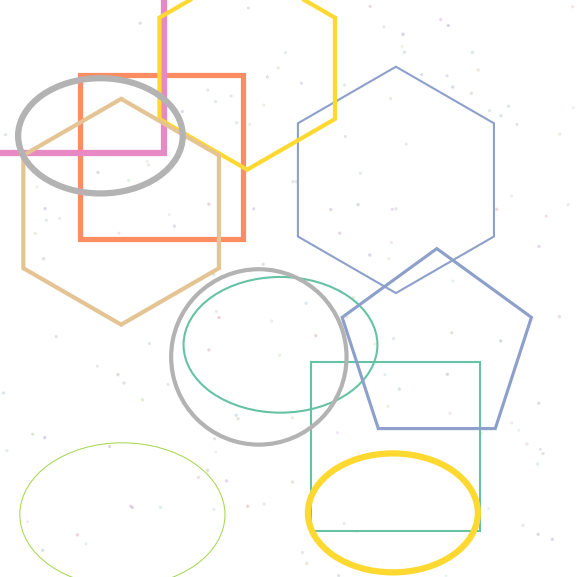[{"shape": "square", "thickness": 1, "radius": 0.73, "center": [0.685, 0.226]}, {"shape": "oval", "thickness": 1, "radius": 0.84, "center": [0.486, 0.402]}, {"shape": "square", "thickness": 2.5, "radius": 0.71, "center": [0.28, 0.727]}, {"shape": "hexagon", "thickness": 1, "radius": 0.98, "center": [0.686, 0.688]}, {"shape": "pentagon", "thickness": 1.5, "radius": 0.86, "center": [0.756, 0.396]}, {"shape": "square", "thickness": 3, "radius": 0.72, "center": [0.141, 0.879]}, {"shape": "oval", "thickness": 0.5, "radius": 0.89, "center": [0.212, 0.108]}, {"shape": "oval", "thickness": 3, "radius": 0.74, "center": [0.68, 0.111]}, {"shape": "hexagon", "thickness": 2, "radius": 0.88, "center": [0.428, 0.881]}, {"shape": "hexagon", "thickness": 2, "radius": 0.98, "center": [0.21, 0.632]}, {"shape": "circle", "thickness": 2, "radius": 0.76, "center": [0.448, 0.381]}, {"shape": "oval", "thickness": 3, "radius": 0.71, "center": [0.174, 0.764]}]